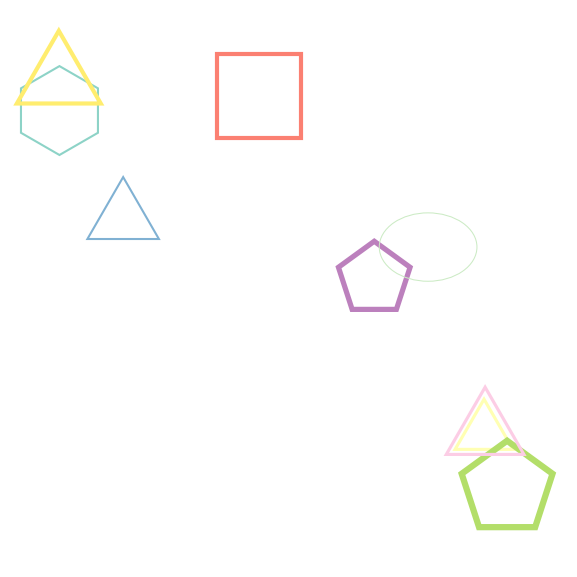[{"shape": "hexagon", "thickness": 1, "radius": 0.38, "center": [0.103, 0.808]}, {"shape": "triangle", "thickness": 1.5, "radius": 0.29, "center": [0.838, 0.25]}, {"shape": "square", "thickness": 2, "radius": 0.36, "center": [0.448, 0.833]}, {"shape": "triangle", "thickness": 1, "radius": 0.36, "center": [0.213, 0.621]}, {"shape": "pentagon", "thickness": 3, "radius": 0.41, "center": [0.878, 0.153]}, {"shape": "triangle", "thickness": 1.5, "radius": 0.39, "center": [0.84, 0.251]}, {"shape": "pentagon", "thickness": 2.5, "radius": 0.33, "center": [0.648, 0.516]}, {"shape": "oval", "thickness": 0.5, "radius": 0.42, "center": [0.741, 0.571]}, {"shape": "triangle", "thickness": 2, "radius": 0.42, "center": [0.102, 0.862]}]